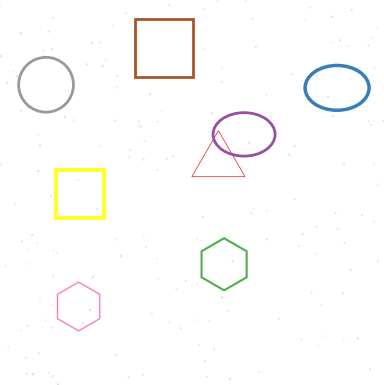[{"shape": "triangle", "thickness": 0.5, "radius": 0.4, "center": [0.567, 0.581]}, {"shape": "oval", "thickness": 2.5, "radius": 0.42, "center": [0.876, 0.772]}, {"shape": "hexagon", "thickness": 1.5, "radius": 0.34, "center": [0.582, 0.314]}, {"shape": "oval", "thickness": 2, "radius": 0.4, "center": [0.634, 0.651]}, {"shape": "square", "thickness": 3, "radius": 0.31, "center": [0.208, 0.496]}, {"shape": "square", "thickness": 2, "radius": 0.38, "center": [0.426, 0.875]}, {"shape": "hexagon", "thickness": 1, "radius": 0.32, "center": [0.204, 0.204]}, {"shape": "circle", "thickness": 2, "radius": 0.36, "center": [0.12, 0.78]}]